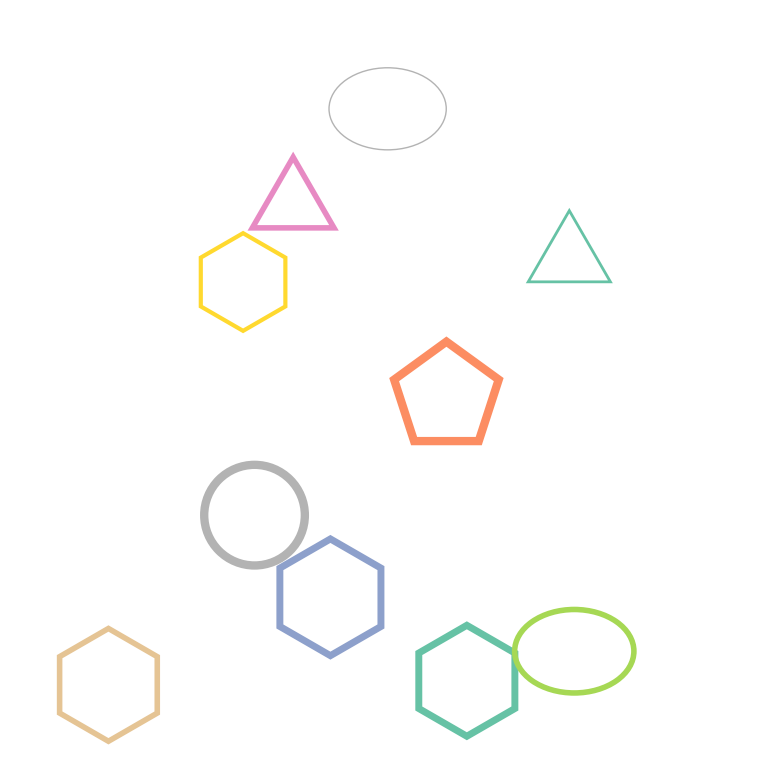[{"shape": "triangle", "thickness": 1, "radius": 0.31, "center": [0.739, 0.665]}, {"shape": "hexagon", "thickness": 2.5, "radius": 0.36, "center": [0.606, 0.116]}, {"shape": "pentagon", "thickness": 3, "radius": 0.36, "center": [0.58, 0.485]}, {"shape": "hexagon", "thickness": 2.5, "radius": 0.38, "center": [0.429, 0.224]}, {"shape": "triangle", "thickness": 2, "radius": 0.31, "center": [0.381, 0.735]}, {"shape": "oval", "thickness": 2, "radius": 0.39, "center": [0.746, 0.154]}, {"shape": "hexagon", "thickness": 1.5, "radius": 0.32, "center": [0.316, 0.634]}, {"shape": "hexagon", "thickness": 2, "radius": 0.37, "center": [0.141, 0.111]}, {"shape": "oval", "thickness": 0.5, "radius": 0.38, "center": [0.503, 0.859]}, {"shape": "circle", "thickness": 3, "radius": 0.33, "center": [0.331, 0.331]}]